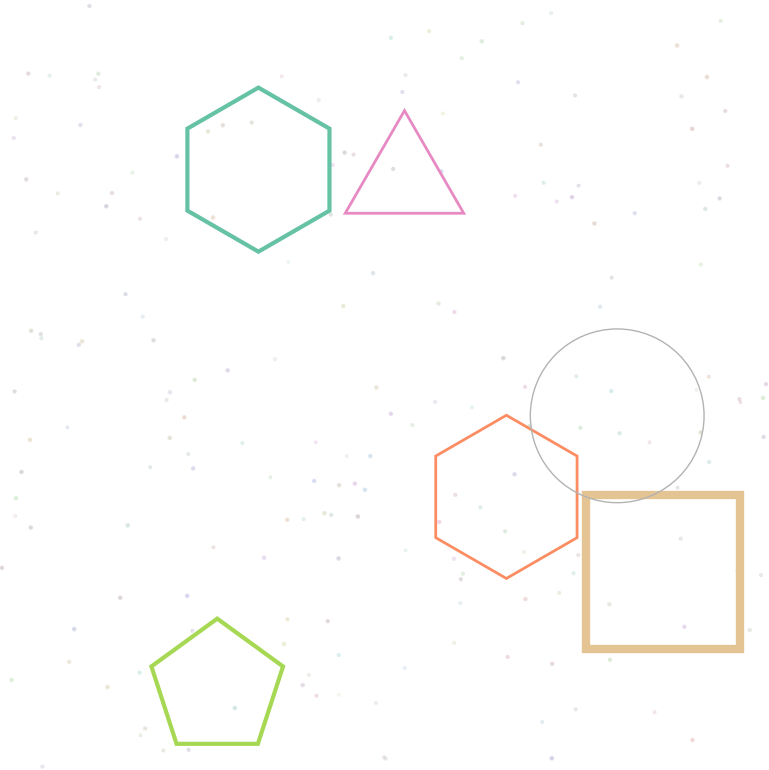[{"shape": "hexagon", "thickness": 1.5, "radius": 0.53, "center": [0.336, 0.78]}, {"shape": "hexagon", "thickness": 1, "radius": 0.53, "center": [0.658, 0.355]}, {"shape": "triangle", "thickness": 1, "radius": 0.44, "center": [0.525, 0.767]}, {"shape": "pentagon", "thickness": 1.5, "radius": 0.45, "center": [0.282, 0.107]}, {"shape": "square", "thickness": 3, "radius": 0.5, "center": [0.861, 0.257]}, {"shape": "circle", "thickness": 0.5, "radius": 0.56, "center": [0.802, 0.46]}]